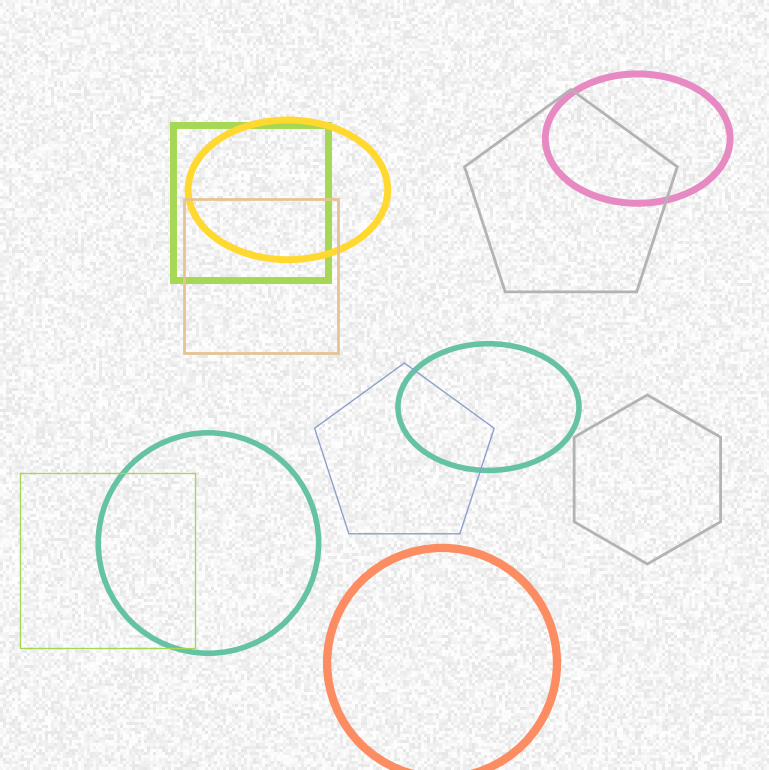[{"shape": "circle", "thickness": 2, "radius": 0.72, "center": [0.271, 0.295]}, {"shape": "oval", "thickness": 2, "radius": 0.59, "center": [0.634, 0.471]}, {"shape": "circle", "thickness": 3, "radius": 0.75, "center": [0.574, 0.139]}, {"shape": "pentagon", "thickness": 0.5, "radius": 0.61, "center": [0.525, 0.406]}, {"shape": "oval", "thickness": 2.5, "radius": 0.6, "center": [0.828, 0.82]}, {"shape": "square", "thickness": 0.5, "radius": 0.57, "center": [0.14, 0.272]}, {"shape": "square", "thickness": 2.5, "radius": 0.5, "center": [0.326, 0.737]}, {"shape": "oval", "thickness": 2.5, "radius": 0.65, "center": [0.374, 0.753]}, {"shape": "square", "thickness": 1, "radius": 0.5, "center": [0.339, 0.642]}, {"shape": "pentagon", "thickness": 1, "radius": 0.73, "center": [0.741, 0.738]}, {"shape": "hexagon", "thickness": 1, "radius": 0.55, "center": [0.841, 0.377]}]